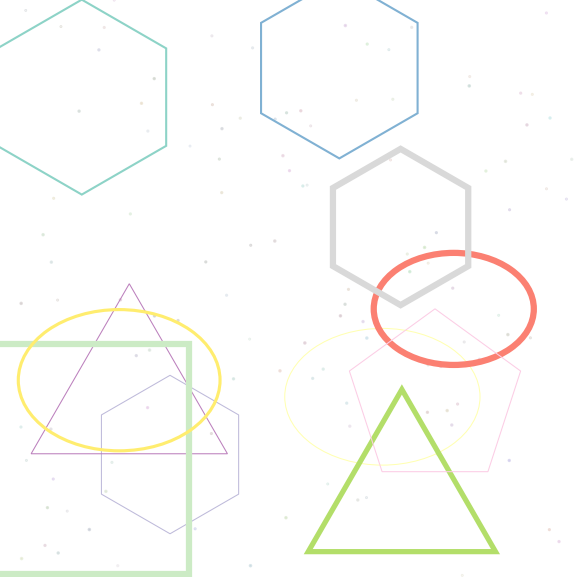[{"shape": "hexagon", "thickness": 1, "radius": 0.84, "center": [0.142, 0.831]}, {"shape": "oval", "thickness": 0.5, "radius": 0.85, "center": [0.662, 0.312]}, {"shape": "hexagon", "thickness": 0.5, "radius": 0.69, "center": [0.294, 0.212]}, {"shape": "oval", "thickness": 3, "radius": 0.69, "center": [0.786, 0.464]}, {"shape": "hexagon", "thickness": 1, "radius": 0.78, "center": [0.588, 0.881]}, {"shape": "triangle", "thickness": 2.5, "radius": 0.94, "center": [0.696, 0.138]}, {"shape": "pentagon", "thickness": 0.5, "radius": 0.78, "center": [0.753, 0.308]}, {"shape": "hexagon", "thickness": 3, "radius": 0.68, "center": [0.694, 0.606]}, {"shape": "triangle", "thickness": 0.5, "radius": 0.98, "center": [0.224, 0.312]}, {"shape": "square", "thickness": 3, "radius": 1.0, "center": [0.127, 0.205]}, {"shape": "oval", "thickness": 1.5, "radius": 0.87, "center": [0.206, 0.341]}]